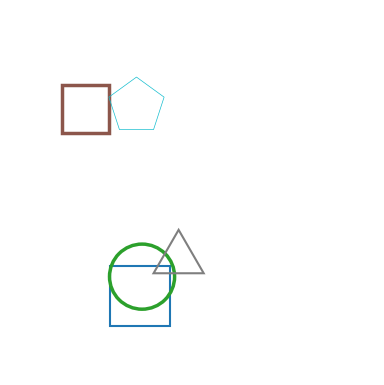[{"shape": "square", "thickness": 1.5, "radius": 0.39, "center": [0.363, 0.231]}, {"shape": "circle", "thickness": 2.5, "radius": 0.42, "center": [0.369, 0.281]}, {"shape": "square", "thickness": 2.5, "radius": 0.31, "center": [0.222, 0.717]}, {"shape": "triangle", "thickness": 1.5, "radius": 0.38, "center": [0.464, 0.328]}, {"shape": "pentagon", "thickness": 0.5, "radius": 0.38, "center": [0.355, 0.724]}]